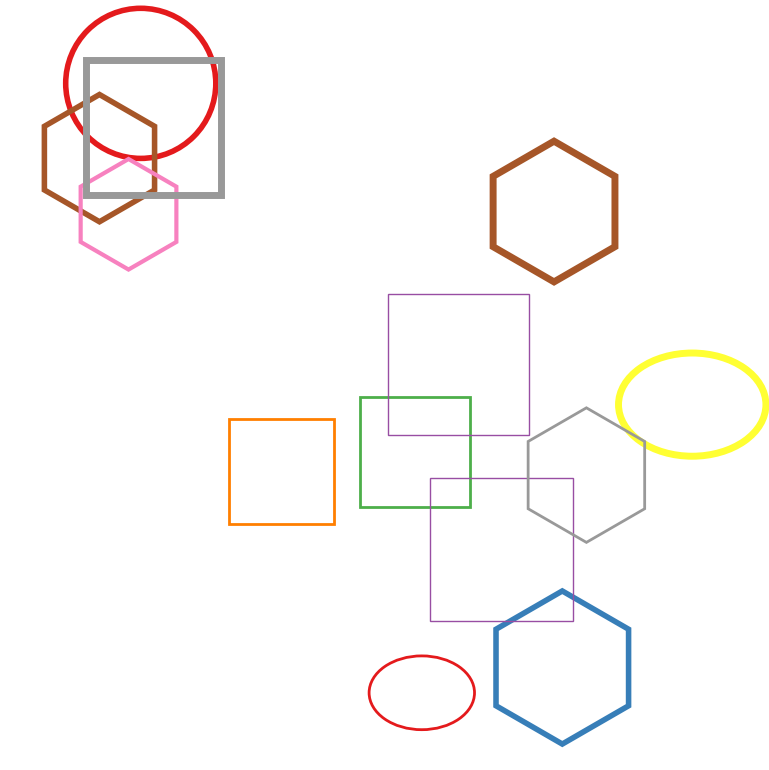[{"shape": "oval", "thickness": 1, "radius": 0.34, "center": [0.548, 0.1]}, {"shape": "circle", "thickness": 2, "radius": 0.49, "center": [0.183, 0.892]}, {"shape": "hexagon", "thickness": 2, "radius": 0.5, "center": [0.73, 0.133]}, {"shape": "square", "thickness": 1, "radius": 0.36, "center": [0.539, 0.413]}, {"shape": "square", "thickness": 0.5, "radius": 0.46, "center": [0.595, 0.527]}, {"shape": "square", "thickness": 0.5, "radius": 0.47, "center": [0.652, 0.286]}, {"shape": "square", "thickness": 1, "radius": 0.34, "center": [0.366, 0.388]}, {"shape": "oval", "thickness": 2.5, "radius": 0.48, "center": [0.899, 0.475]}, {"shape": "hexagon", "thickness": 2.5, "radius": 0.46, "center": [0.72, 0.725]}, {"shape": "hexagon", "thickness": 2, "radius": 0.41, "center": [0.129, 0.795]}, {"shape": "hexagon", "thickness": 1.5, "radius": 0.36, "center": [0.167, 0.722]}, {"shape": "square", "thickness": 2.5, "radius": 0.44, "center": [0.2, 0.834]}, {"shape": "hexagon", "thickness": 1, "radius": 0.44, "center": [0.762, 0.383]}]